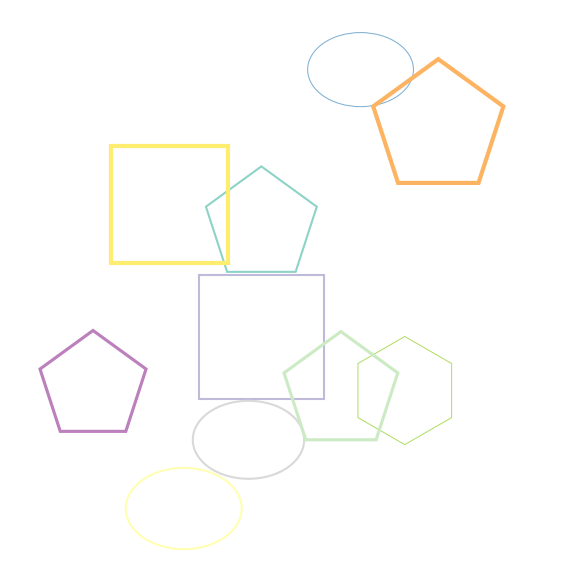[{"shape": "pentagon", "thickness": 1, "radius": 0.5, "center": [0.453, 0.61]}, {"shape": "oval", "thickness": 1, "radius": 0.5, "center": [0.318, 0.119]}, {"shape": "square", "thickness": 1, "radius": 0.54, "center": [0.453, 0.416]}, {"shape": "oval", "thickness": 0.5, "radius": 0.46, "center": [0.624, 0.879]}, {"shape": "pentagon", "thickness": 2, "radius": 0.59, "center": [0.759, 0.778]}, {"shape": "hexagon", "thickness": 0.5, "radius": 0.47, "center": [0.701, 0.323]}, {"shape": "oval", "thickness": 1, "radius": 0.48, "center": [0.43, 0.238]}, {"shape": "pentagon", "thickness": 1.5, "radius": 0.48, "center": [0.161, 0.33]}, {"shape": "pentagon", "thickness": 1.5, "radius": 0.52, "center": [0.59, 0.321]}, {"shape": "square", "thickness": 2, "radius": 0.51, "center": [0.293, 0.645]}]